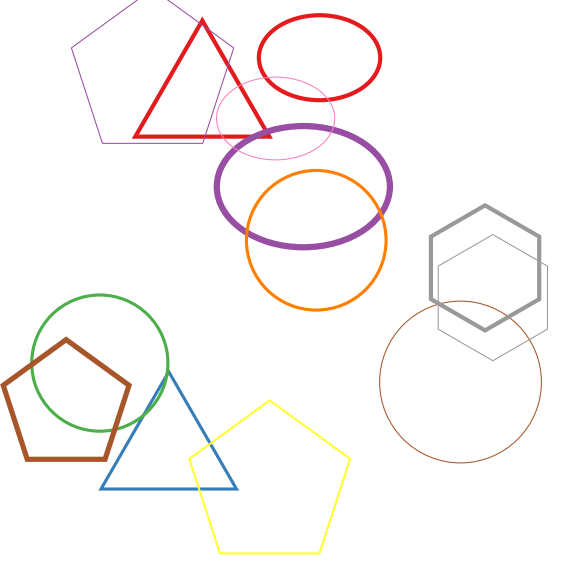[{"shape": "triangle", "thickness": 2, "radius": 0.67, "center": [0.35, 0.83]}, {"shape": "oval", "thickness": 2, "radius": 0.53, "center": [0.553, 0.899]}, {"shape": "triangle", "thickness": 1.5, "radius": 0.68, "center": [0.292, 0.22]}, {"shape": "circle", "thickness": 1.5, "radius": 0.59, "center": [0.173, 0.37]}, {"shape": "oval", "thickness": 3, "radius": 0.75, "center": [0.525, 0.676]}, {"shape": "pentagon", "thickness": 0.5, "radius": 0.74, "center": [0.264, 0.871]}, {"shape": "circle", "thickness": 1.5, "radius": 0.6, "center": [0.548, 0.583]}, {"shape": "pentagon", "thickness": 1, "radius": 0.73, "center": [0.467, 0.159]}, {"shape": "pentagon", "thickness": 2.5, "radius": 0.57, "center": [0.115, 0.296]}, {"shape": "circle", "thickness": 0.5, "radius": 0.7, "center": [0.797, 0.338]}, {"shape": "oval", "thickness": 0.5, "radius": 0.51, "center": [0.477, 0.794]}, {"shape": "hexagon", "thickness": 2, "radius": 0.54, "center": [0.84, 0.535]}, {"shape": "hexagon", "thickness": 0.5, "radius": 0.55, "center": [0.853, 0.484]}]